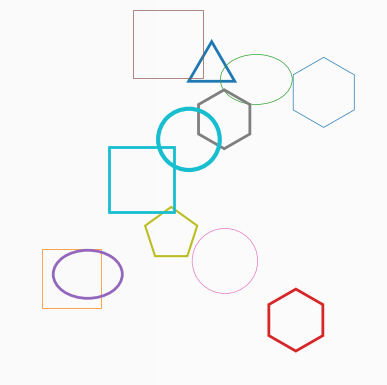[{"shape": "hexagon", "thickness": 0.5, "radius": 0.46, "center": [0.835, 0.76]}, {"shape": "triangle", "thickness": 2, "radius": 0.34, "center": [0.546, 0.823]}, {"shape": "square", "thickness": 0.5, "radius": 0.38, "center": [0.184, 0.278]}, {"shape": "oval", "thickness": 0.5, "radius": 0.46, "center": [0.661, 0.794]}, {"shape": "hexagon", "thickness": 2, "radius": 0.4, "center": [0.763, 0.169]}, {"shape": "oval", "thickness": 2, "radius": 0.45, "center": [0.226, 0.288]}, {"shape": "square", "thickness": 0.5, "radius": 0.45, "center": [0.434, 0.885]}, {"shape": "circle", "thickness": 0.5, "radius": 0.42, "center": [0.58, 0.322]}, {"shape": "hexagon", "thickness": 2, "radius": 0.38, "center": [0.579, 0.69]}, {"shape": "pentagon", "thickness": 1.5, "radius": 0.35, "center": [0.442, 0.392]}, {"shape": "square", "thickness": 2, "radius": 0.42, "center": [0.366, 0.534]}, {"shape": "circle", "thickness": 3, "radius": 0.4, "center": [0.488, 0.638]}]